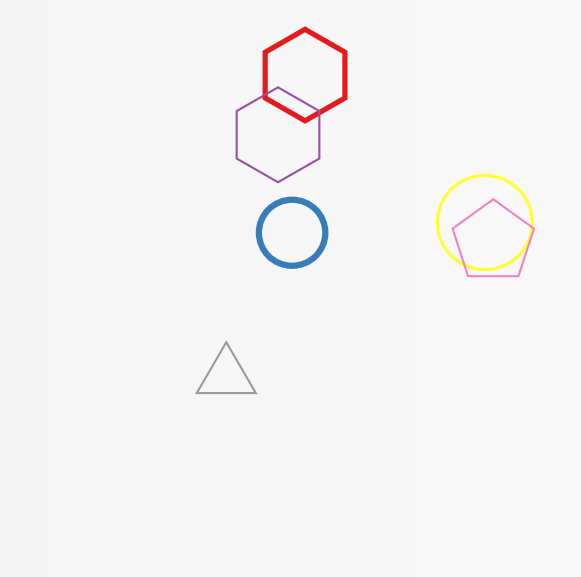[{"shape": "hexagon", "thickness": 2.5, "radius": 0.4, "center": [0.525, 0.869]}, {"shape": "circle", "thickness": 3, "radius": 0.29, "center": [0.503, 0.596]}, {"shape": "hexagon", "thickness": 1, "radius": 0.41, "center": [0.478, 0.766]}, {"shape": "circle", "thickness": 1.5, "radius": 0.41, "center": [0.834, 0.614]}, {"shape": "pentagon", "thickness": 1, "radius": 0.37, "center": [0.849, 0.58]}, {"shape": "triangle", "thickness": 1, "radius": 0.29, "center": [0.389, 0.348]}]